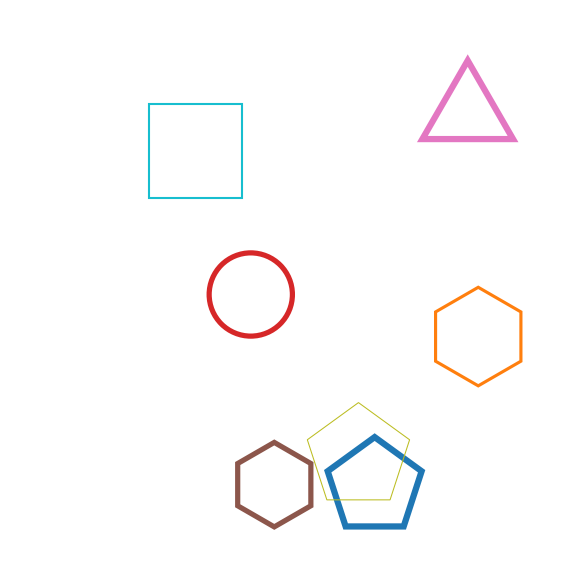[{"shape": "pentagon", "thickness": 3, "radius": 0.43, "center": [0.649, 0.157]}, {"shape": "hexagon", "thickness": 1.5, "radius": 0.43, "center": [0.828, 0.416]}, {"shape": "circle", "thickness": 2.5, "radius": 0.36, "center": [0.434, 0.489]}, {"shape": "hexagon", "thickness": 2.5, "radius": 0.37, "center": [0.475, 0.16]}, {"shape": "triangle", "thickness": 3, "radius": 0.45, "center": [0.81, 0.804]}, {"shape": "pentagon", "thickness": 0.5, "radius": 0.47, "center": [0.621, 0.209]}, {"shape": "square", "thickness": 1, "radius": 0.41, "center": [0.338, 0.738]}]